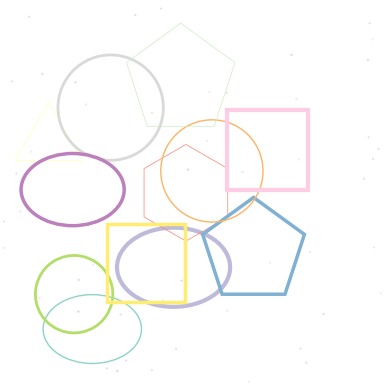[{"shape": "oval", "thickness": 1, "radius": 0.64, "center": [0.24, 0.145]}, {"shape": "triangle", "thickness": 0.5, "radius": 0.5, "center": [0.126, 0.634]}, {"shape": "oval", "thickness": 3, "radius": 0.73, "center": [0.451, 0.306]}, {"shape": "hexagon", "thickness": 0.5, "radius": 0.63, "center": [0.483, 0.499]}, {"shape": "pentagon", "thickness": 2.5, "radius": 0.69, "center": [0.659, 0.348]}, {"shape": "circle", "thickness": 1, "radius": 0.66, "center": [0.55, 0.556]}, {"shape": "circle", "thickness": 2, "radius": 0.5, "center": [0.192, 0.236]}, {"shape": "square", "thickness": 3, "radius": 0.52, "center": [0.695, 0.61]}, {"shape": "circle", "thickness": 2, "radius": 0.68, "center": [0.287, 0.72]}, {"shape": "oval", "thickness": 2.5, "radius": 0.67, "center": [0.189, 0.508]}, {"shape": "pentagon", "thickness": 0.5, "radius": 0.74, "center": [0.469, 0.792]}, {"shape": "square", "thickness": 2.5, "radius": 0.51, "center": [0.379, 0.316]}]